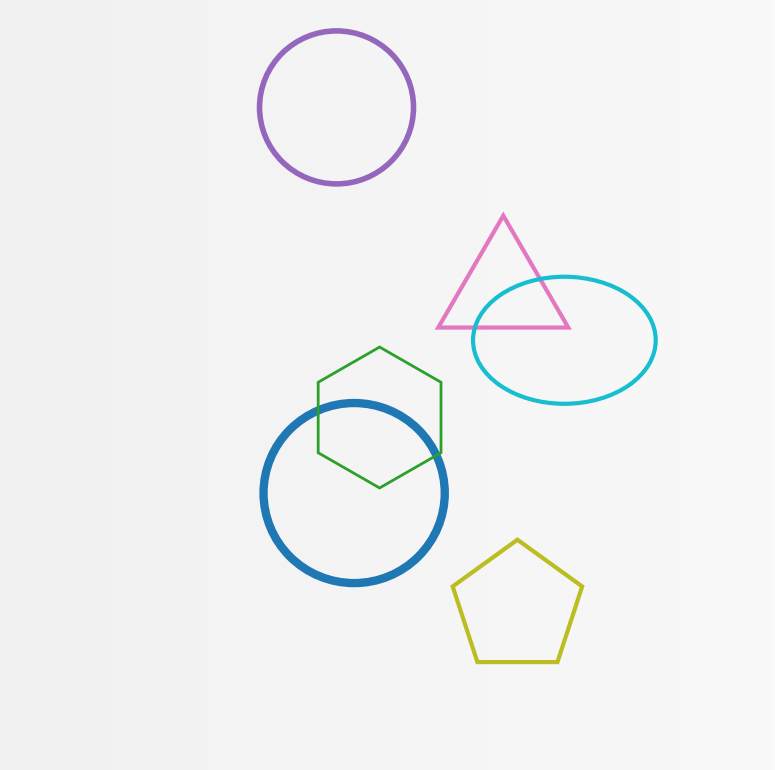[{"shape": "circle", "thickness": 3, "radius": 0.58, "center": [0.457, 0.36]}, {"shape": "hexagon", "thickness": 1, "radius": 0.46, "center": [0.49, 0.458]}, {"shape": "circle", "thickness": 2, "radius": 0.5, "center": [0.434, 0.861]}, {"shape": "triangle", "thickness": 1.5, "radius": 0.48, "center": [0.649, 0.623]}, {"shape": "pentagon", "thickness": 1.5, "radius": 0.44, "center": [0.668, 0.211]}, {"shape": "oval", "thickness": 1.5, "radius": 0.59, "center": [0.728, 0.558]}]